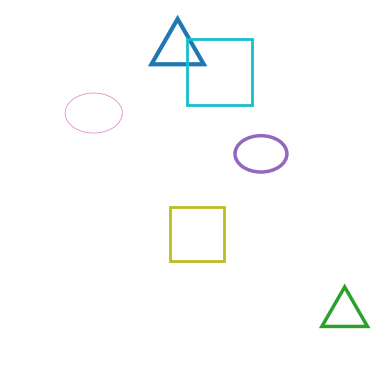[{"shape": "triangle", "thickness": 3, "radius": 0.39, "center": [0.461, 0.872]}, {"shape": "triangle", "thickness": 2.5, "radius": 0.34, "center": [0.895, 0.186]}, {"shape": "oval", "thickness": 2.5, "radius": 0.34, "center": [0.678, 0.6]}, {"shape": "oval", "thickness": 0.5, "radius": 0.37, "center": [0.243, 0.706]}, {"shape": "square", "thickness": 2, "radius": 0.35, "center": [0.513, 0.392]}, {"shape": "square", "thickness": 2, "radius": 0.42, "center": [0.57, 0.813]}]